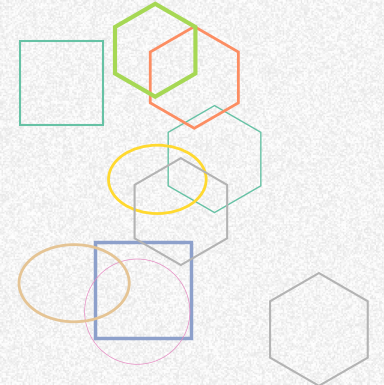[{"shape": "square", "thickness": 1.5, "radius": 0.54, "center": [0.159, 0.783]}, {"shape": "hexagon", "thickness": 1, "radius": 0.69, "center": [0.557, 0.587]}, {"shape": "hexagon", "thickness": 2, "radius": 0.66, "center": [0.505, 0.799]}, {"shape": "square", "thickness": 2.5, "radius": 0.62, "center": [0.372, 0.247]}, {"shape": "circle", "thickness": 0.5, "radius": 0.68, "center": [0.357, 0.19]}, {"shape": "hexagon", "thickness": 3, "radius": 0.6, "center": [0.403, 0.869]}, {"shape": "oval", "thickness": 2, "radius": 0.63, "center": [0.409, 0.534]}, {"shape": "oval", "thickness": 2, "radius": 0.72, "center": [0.193, 0.264]}, {"shape": "hexagon", "thickness": 1.5, "radius": 0.69, "center": [0.47, 0.45]}, {"shape": "hexagon", "thickness": 1.5, "radius": 0.73, "center": [0.828, 0.144]}]